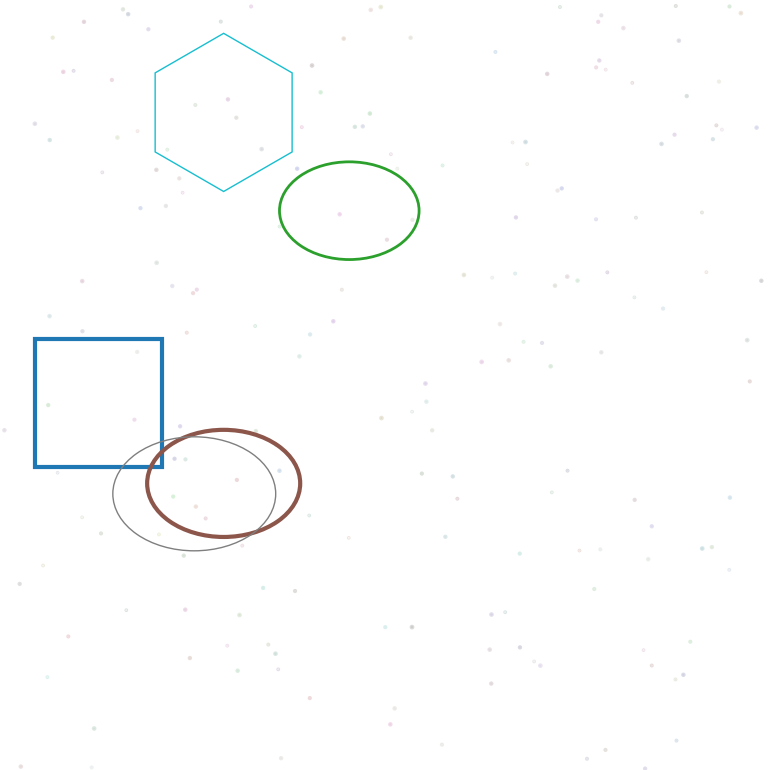[{"shape": "square", "thickness": 1.5, "radius": 0.41, "center": [0.128, 0.477]}, {"shape": "oval", "thickness": 1, "radius": 0.45, "center": [0.454, 0.726]}, {"shape": "oval", "thickness": 1.5, "radius": 0.5, "center": [0.29, 0.372]}, {"shape": "oval", "thickness": 0.5, "radius": 0.53, "center": [0.252, 0.359]}, {"shape": "hexagon", "thickness": 0.5, "radius": 0.51, "center": [0.29, 0.854]}]